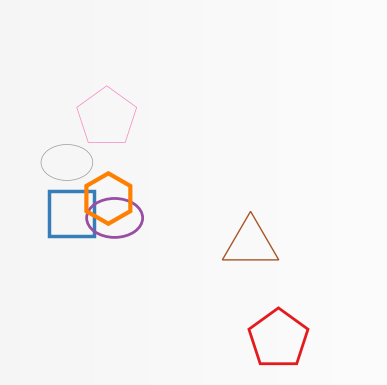[{"shape": "pentagon", "thickness": 2, "radius": 0.4, "center": [0.719, 0.12]}, {"shape": "square", "thickness": 2.5, "radius": 0.29, "center": [0.186, 0.445]}, {"shape": "oval", "thickness": 2, "radius": 0.36, "center": [0.296, 0.434]}, {"shape": "hexagon", "thickness": 3, "radius": 0.33, "center": [0.28, 0.484]}, {"shape": "triangle", "thickness": 1, "radius": 0.42, "center": [0.647, 0.367]}, {"shape": "pentagon", "thickness": 0.5, "radius": 0.41, "center": [0.275, 0.696]}, {"shape": "oval", "thickness": 0.5, "radius": 0.33, "center": [0.173, 0.578]}]